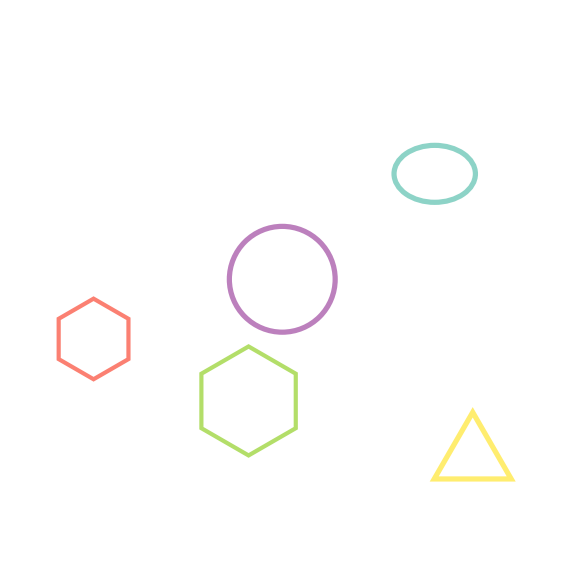[{"shape": "oval", "thickness": 2.5, "radius": 0.35, "center": [0.753, 0.698]}, {"shape": "hexagon", "thickness": 2, "radius": 0.35, "center": [0.162, 0.412]}, {"shape": "hexagon", "thickness": 2, "radius": 0.47, "center": [0.43, 0.305]}, {"shape": "circle", "thickness": 2.5, "radius": 0.46, "center": [0.489, 0.516]}, {"shape": "triangle", "thickness": 2.5, "radius": 0.38, "center": [0.819, 0.208]}]